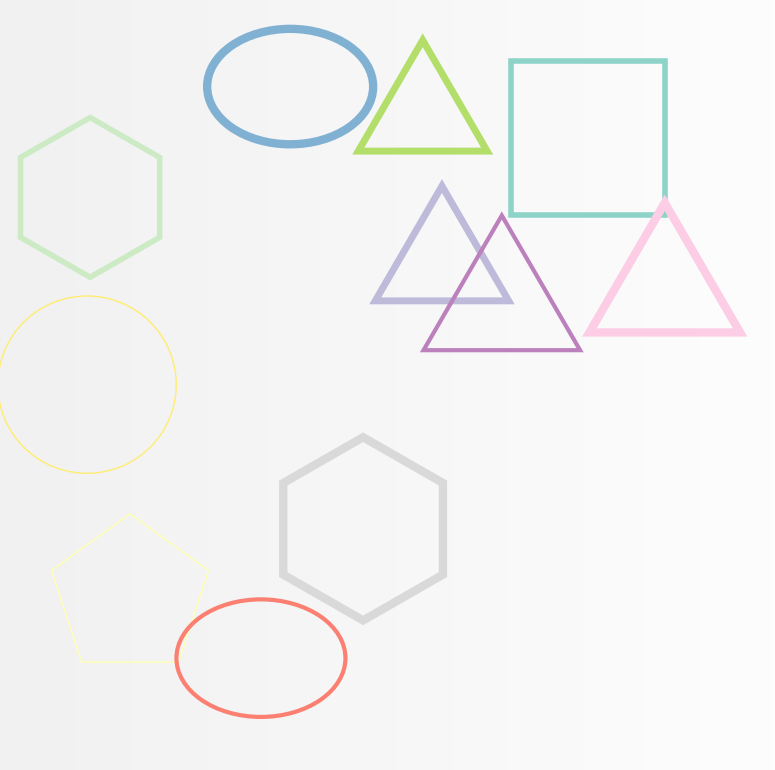[{"shape": "square", "thickness": 2, "radius": 0.5, "center": [0.759, 0.821]}, {"shape": "pentagon", "thickness": 0.5, "radius": 0.53, "center": [0.168, 0.226]}, {"shape": "triangle", "thickness": 2.5, "radius": 0.5, "center": [0.57, 0.659]}, {"shape": "oval", "thickness": 1.5, "radius": 0.55, "center": [0.337, 0.145]}, {"shape": "oval", "thickness": 3, "radius": 0.54, "center": [0.374, 0.888]}, {"shape": "triangle", "thickness": 2.5, "radius": 0.48, "center": [0.545, 0.852]}, {"shape": "triangle", "thickness": 3, "radius": 0.56, "center": [0.858, 0.624]}, {"shape": "hexagon", "thickness": 3, "radius": 0.59, "center": [0.469, 0.313]}, {"shape": "triangle", "thickness": 1.5, "radius": 0.58, "center": [0.647, 0.604]}, {"shape": "hexagon", "thickness": 2, "radius": 0.52, "center": [0.116, 0.744]}, {"shape": "circle", "thickness": 0.5, "radius": 0.58, "center": [0.112, 0.5]}]